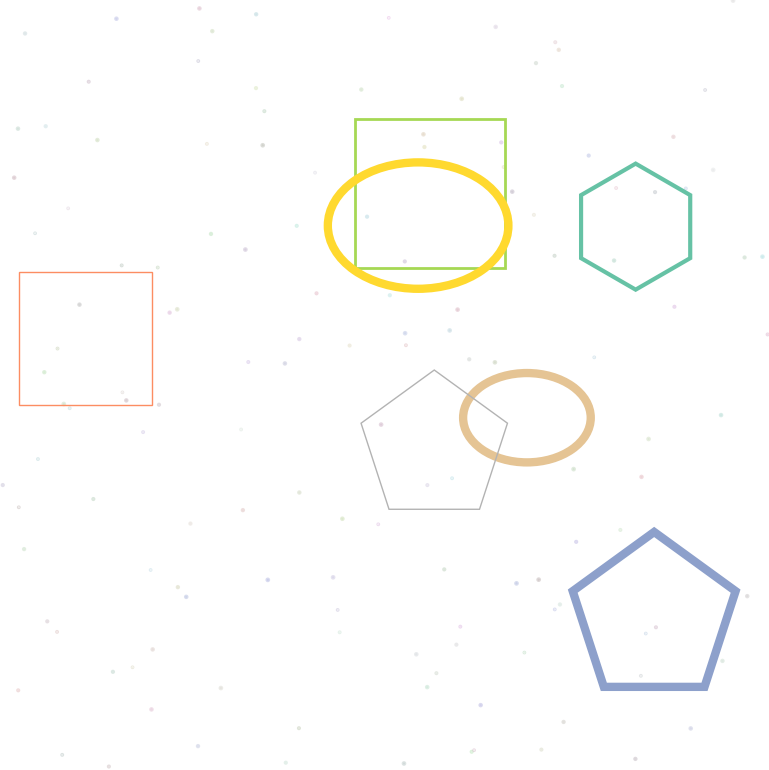[{"shape": "hexagon", "thickness": 1.5, "radius": 0.41, "center": [0.826, 0.706]}, {"shape": "square", "thickness": 0.5, "radius": 0.43, "center": [0.111, 0.56]}, {"shape": "pentagon", "thickness": 3, "radius": 0.56, "center": [0.85, 0.198]}, {"shape": "square", "thickness": 1, "radius": 0.49, "center": [0.558, 0.749]}, {"shape": "oval", "thickness": 3, "radius": 0.59, "center": [0.543, 0.707]}, {"shape": "oval", "thickness": 3, "radius": 0.41, "center": [0.684, 0.458]}, {"shape": "pentagon", "thickness": 0.5, "radius": 0.5, "center": [0.564, 0.419]}]